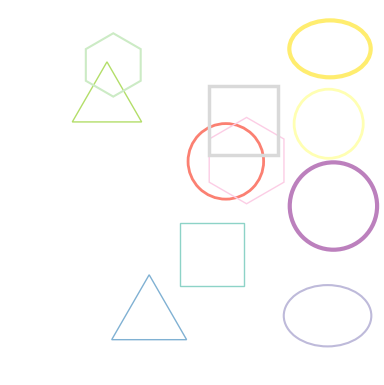[{"shape": "square", "thickness": 1, "radius": 0.41, "center": [0.55, 0.339]}, {"shape": "circle", "thickness": 2, "radius": 0.45, "center": [0.854, 0.679]}, {"shape": "oval", "thickness": 1.5, "radius": 0.57, "center": [0.851, 0.18]}, {"shape": "circle", "thickness": 2, "radius": 0.49, "center": [0.587, 0.581]}, {"shape": "triangle", "thickness": 1, "radius": 0.56, "center": [0.387, 0.174]}, {"shape": "triangle", "thickness": 1, "radius": 0.52, "center": [0.278, 0.735]}, {"shape": "hexagon", "thickness": 1, "radius": 0.56, "center": [0.64, 0.583]}, {"shape": "square", "thickness": 2.5, "radius": 0.45, "center": [0.632, 0.686]}, {"shape": "circle", "thickness": 3, "radius": 0.57, "center": [0.866, 0.465]}, {"shape": "hexagon", "thickness": 1.5, "radius": 0.41, "center": [0.294, 0.831]}, {"shape": "oval", "thickness": 3, "radius": 0.53, "center": [0.857, 0.873]}]